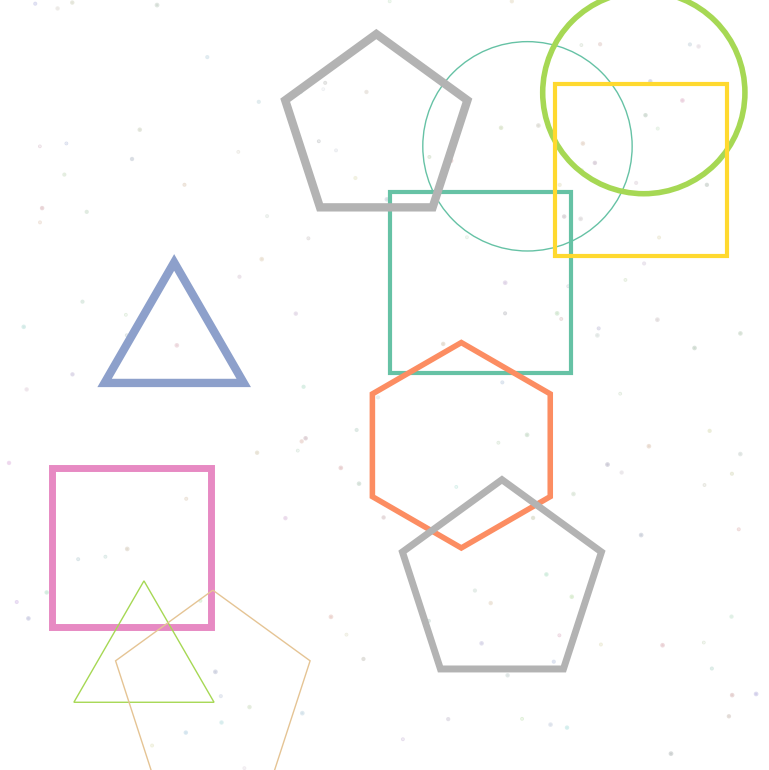[{"shape": "square", "thickness": 1.5, "radius": 0.59, "center": [0.624, 0.633]}, {"shape": "circle", "thickness": 0.5, "radius": 0.68, "center": [0.685, 0.81]}, {"shape": "hexagon", "thickness": 2, "radius": 0.67, "center": [0.599, 0.422]}, {"shape": "triangle", "thickness": 3, "radius": 0.52, "center": [0.226, 0.555]}, {"shape": "square", "thickness": 2.5, "radius": 0.51, "center": [0.171, 0.289]}, {"shape": "triangle", "thickness": 0.5, "radius": 0.53, "center": [0.187, 0.141]}, {"shape": "circle", "thickness": 2, "radius": 0.66, "center": [0.836, 0.88]}, {"shape": "square", "thickness": 1.5, "radius": 0.56, "center": [0.832, 0.779]}, {"shape": "pentagon", "thickness": 0.5, "radius": 0.66, "center": [0.276, 0.101]}, {"shape": "pentagon", "thickness": 2.5, "radius": 0.68, "center": [0.652, 0.241]}, {"shape": "pentagon", "thickness": 3, "radius": 0.62, "center": [0.489, 0.831]}]